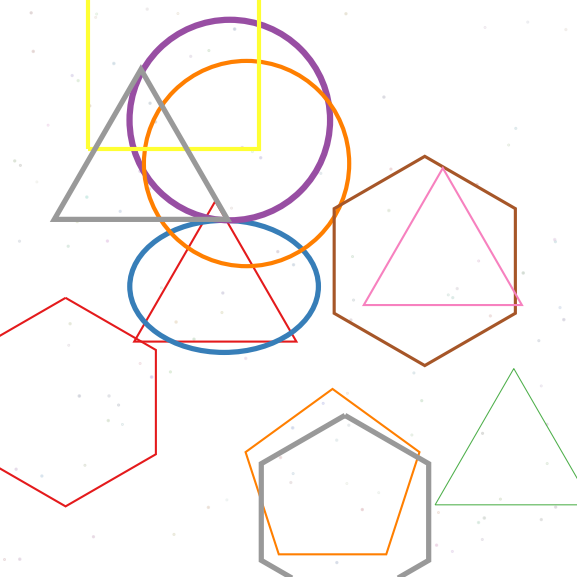[{"shape": "triangle", "thickness": 1, "radius": 0.81, "center": [0.373, 0.489]}, {"shape": "hexagon", "thickness": 1, "radius": 0.9, "center": [0.114, 0.303]}, {"shape": "oval", "thickness": 2.5, "radius": 0.82, "center": [0.388, 0.503]}, {"shape": "triangle", "thickness": 0.5, "radius": 0.79, "center": [0.89, 0.204]}, {"shape": "circle", "thickness": 3, "radius": 0.87, "center": [0.398, 0.791]}, {"shape": "pentagon", "thickness": 1, "radius": 0.79, "center": [0.576, 0.167]}, {"shape": "circle", "thickness": 2, "radius": 0.89, "center": [0.427, 0.716]}, {"shape": "square", "thickness": 2, "radius": 0.74, "center": [0.3, 0.889]}, {"shape": "hexagon", "thickness": 1.5, "radius": 0.91, "center": [0.736, 0.547]}, {"shape": "triangle", "thickness": 1, "radius": 0.79, "center": [0.767, 0.55]}, {"shape": "hexagon", "thickness": 2.5, "radius": 0.84, "center": [0.597, 0.113]}, {"shape": "triangle", "thickness": 2.5, "radius": 0.87, "center": [0.244, 0.706]}]